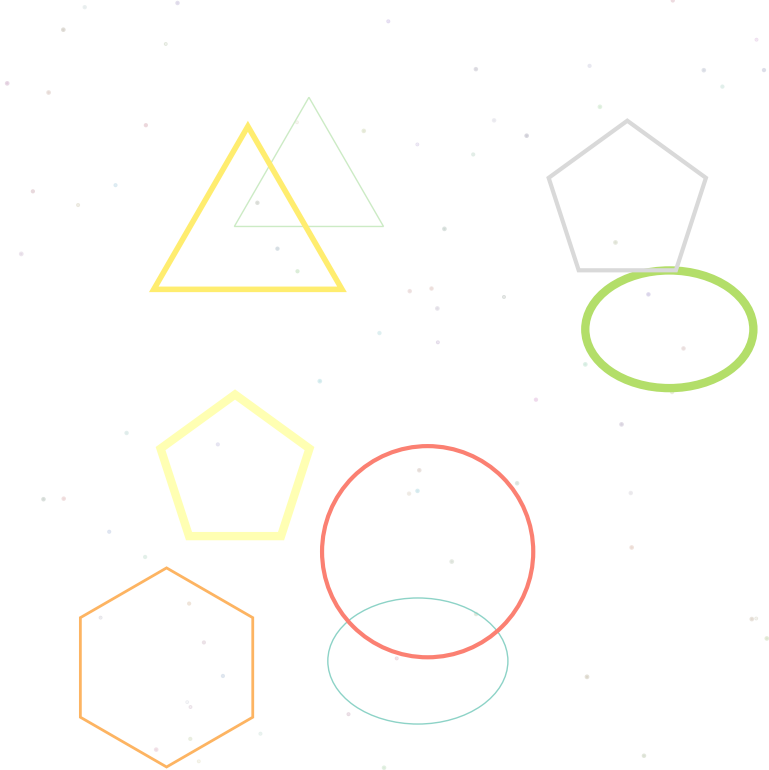[{"shape": "oval", "thickness": 0.5, "radius": 0.58, "center": [0.543, 0.142]}, {"shape": "pentagon", "thickness": 3, "radius": 0.51, "center": [0.305, 0.386]}, {"shape": "circle", "thickness": 1.5, "radius": 0.69, "center": [0.555, 0.284]}, {"shape": "hexagon", "thickness": 1, "radius": 0.65, "center": [0.216, 0.133]}, {"shape": "oval", "thickness": 3, "radius": 0.55, "center": [0.869, 0.572]}, {"shape": "pentagon", "thickness": 1.5, "radius": 0.54, "center": [0.815, 0.736]}, {"shape": "triangle", "thickness": 0.5, "radius": 0.56, "center": [0.401, 0.762]}, {"shape": "triangle", "thickness": 2, "radius": 0.71, "center": [0.322, 0.695]}]